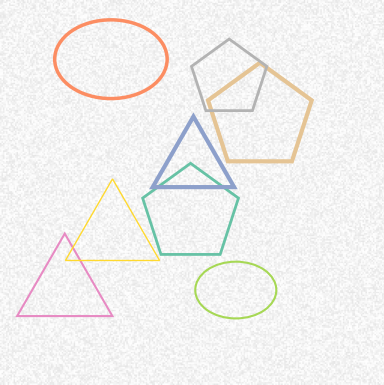[{"shape": "pentagon", "thickness": 2, "radius": 0.65, "center": [0.495, 0.445]}, {"shape": "oval", "thickness": 2.5, "radius": 0.73, "center": [0.288, 0.846]}, {"shape": "triangle", "thickness": 3, "radius": 0.61, "center": [0.502, 0.575]}, {"shape": "triangle", "thickness": 1.5, "radius": 0.71, "center": [0.168, 0.25]}, {"shape": "oval", "thickness": 1.5, "radius": 0.53, "center": [0.612, 0.247]}, {"shape": "triangle", "thickness": 1, "radius": 0.71, "center": [0.292, 0.394]}, {"shape": "pentagon", "thickness": 3, "radius": 0.71, "center": [0.675, 0.696]}, {"shape": "pentagon", "thickness": 2, "radius": 0.51, "center": [0.595, 0.796]}]